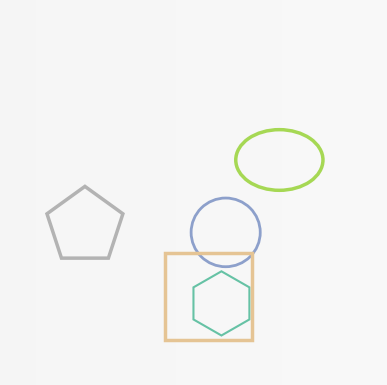[{"shape": "hexagon", "thickness": 1.5, "radius": 0.42, "center": [0.571, 0.212]}, {"shape": "circle", "thickness": 2, "radius": 0.45, "center": [0.582, 0.396]}, {"shape": "oval", "thickness": 2.5, "radius": 0.56, "center": [0.721, 0.584]}, {"shape": "square", "thickness": 2.5, "radius": 0.57, "center": [0.539, 0.23]}, {"shape": "pentagon", "thickness": 2.5, "radius": 0.51, "center": [0.219, 0.413]}]